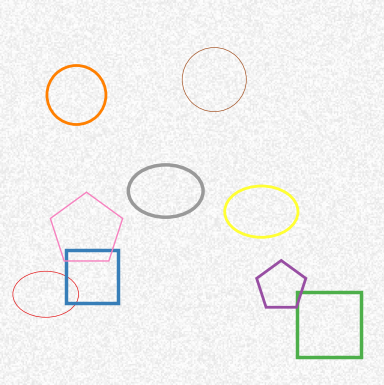[{"shape": "oval", "thickness": 0.5, "radius": 0.43, "center": [0.119, 0.236]}, {"shape": "square", "thickness": 2.5, "radius": 0.34, "center": [0.239, 0.282]}, {"shape": "square", "thickness": 2.5, "radius": 0.42, "center": [0.855, 0.157]}, {"shape": "pentagon", "thickness": 2, "radius": 0.34, "center": [0.731, 0.256]}, {"shape": "circle", "thickness": 2, "radius": 0.38, "center": [0.199, 0.753]}, {"shape": "oval", "thickness": 2, "radius": 0.48, "center": [0.679, 0.45]}, {"shape": "circle", "thickness": 0.5, "radius": 0.42, "center": [0.557, 0.793]}, {"shape": "pentagon", "thickness": 1, "radius": 0.49, "center": [0.225, 0.402]}, {"shape": "oval", "thickness": 2.5, "radius": 0.49, "center": [0.43, 0.504]}]